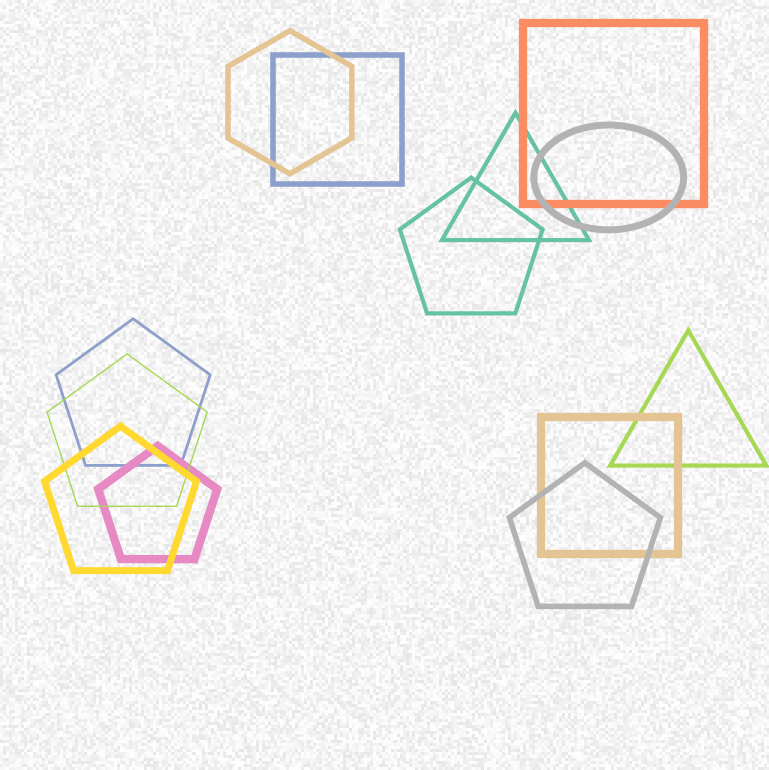[{"shape": "pentagon", "thickness": 1.5, "radius": 0.49, "center": [0.612, 0.672]}, {"shape": "triangle", "thickness": 1.5, "radius": 0.55, "center": [0.669, 0.743]}, {"shape": "square", "thickness": 3, "radius": 0.59, "center": [0.797, 0.853]}, {"shape": "square", "thickness": 2, "radius": 0.42, "center": [0.438, 0.845]}, {"shape": "pentagon", "thickness": 1, "radius": 0.53, "center": [0.173, 0.481]}, {"shape": "pentagon", "thickness": 3, "radius": 0.41, "center": [0.205, 0.34]}, {"shape": "pentagon", "thickness": 0.5, "radius": 0.55, "center": [0.165, 0.431]}, {"shape": "triangle", "thickness": 1.5, "radius": 0.59, "center": [0.894, 0.454]}, {"shape": "pentagon", "thickness": 2.5, "radius": 0.52, "center": [0.157, 0.343]}, {"shape": "hexagon", "thickness": 2, "radius": 0.46, "center": [0.376, 0.867]}, {"shape": "square", "thickness": 3, "radius": 0.45, "center": [0.791, 0.369]}, {"shape": "oval", "thickness": 2.5, "radius": 0.49, "center": [0.791, 0.77]}, {"shape": "pentagon", "thickness": 2, "radius": 0.52, "center": [0.76, 0.296]}]